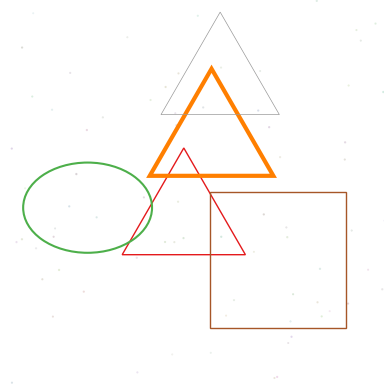[{"shape": "triangle", "thickness": 1, "radius": 0.92, "center": [0.477, 0.431]}, {"shape": "oval", "thickness": 1.5, "radius": 0.84, "center": [0.228, 0.461]}, {"shape": "triangle", "thickness": 3, "radius": 0.93, "center": [0.549, 0.636]}, {"shape": "square", "thickness": 1, "radius": 0.88, "center": [0.722, 0.324]}, {"shape": "triangle", "thickness": 0.5, "radius": 0.89, "center": [0.572, 0.791]}]